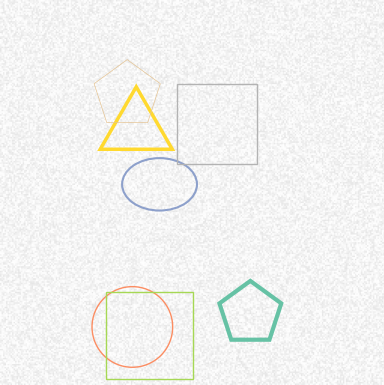[{"shape": "pentagon", "thickness": 3, "radius": 0.42, "center": [0.65, 0.186]}, {"shape": "circle", "thickness": 1, "radius": 0.52, "center": [0.344, 0.151]}, {"shape": "oval", "thickness": 1.5, "radius": 0.49, "center": [0.414, 0.521]}, {"shape": "square", "thickness": 1, "radius": 0.56, "center": [0.389, 0.128]}, {"shape": "triangle", "thickness": 2.5, "radius": 0.54, "center": [0.354, 0.666]}, {"shape": "pentagon", "thickness": 0.5, "radius": 0.45, "center": [0.33, 0.755]}, {"shape": "square", "thickness": 1, "radius": 0.52, "center": [0.564, 0.677]}]